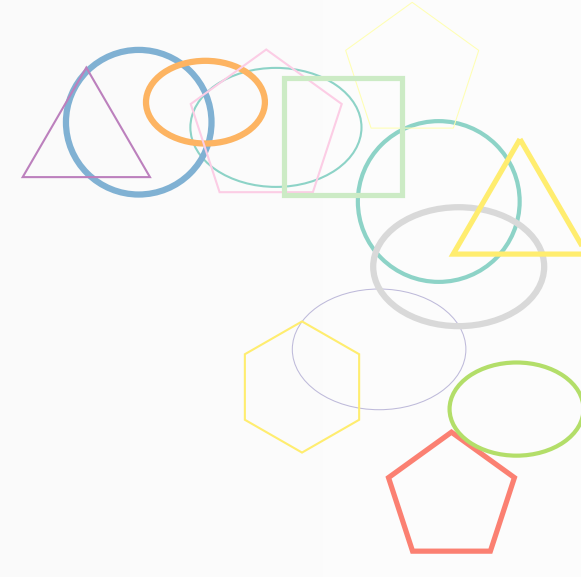[{"shape": "oval", "thickness": 1, "radius": 0.74, "center": [0.475, 0.779]}, {"shape": "circle", "thickness": 2, "radius": 0.7, "center": [0.755, 0.65]}, {"shape": "pentagon", "thickness": 0.5, "radius": 0.6, "center": [0.709, 0.875]}, {"shape": "oval", "thickness": 0.5, "radius": 0.75, "center": [0.652, 0.394]}, {"shape": "pentagon", "thickness": 2.5, "radius": 0.57, "center": [0.777, 0.137]}, {"shape": "circle", "thickness": 3, "radius": 0.63, "center": [0.239, 0.788]}, {"shape": "oval", "thickness": 3, "radius": 0.51, "center": [0.353, 0.822]}, {"shape": "oval", "thickness": 2, "radius": 0.58, "center": [0.889, 0.291]}, {"shape": "pentagon", "thickness": 1, "radius": 0.68, "center": [0.458, 0.777]}, {"shape": "oval", "thickness": 3, "radius": 0.74, "center": [0.789, 0.537]}, {"shape": "triangle", "thickness": 1, "radius": 0.63, "center": [0.149, 0.756]}, {"shape": "square", "thickness": 2.5, "radius": 0.51, "center": [0.59, 0.763]}, {"shape": "triangle", "thickness": 2.5, "radius": 0.66, "center": [0.895, 0.625]}, {"shape": "hexagon", "thickness": 1, "radius": 0.57, "center": [0.52, 0.329]}]